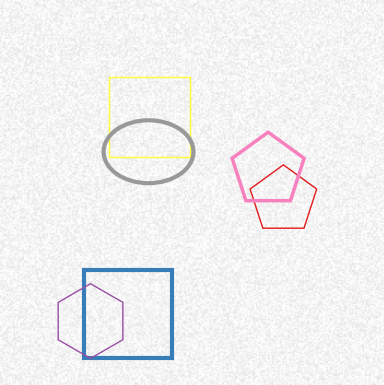[{"shape": "pentagon", "thickness": 1, "radius": 0.45, "center": [0.736, 0.481]}, {"shape": "square", "thickness": 3, "radius": 0.57, "center": [0.333, 0.185]}, {"shape": "hexagon", "thickness": 1, "radius": 0.49, "center": [0.235, 0.166]}, {"shape": "square", "thickness": 1, "radius": 0.52, "center": [0.388, 0.696]}, {"shape": "pentagon", "thickness": 2.5, "radius": 0.49, "center": [0.696, 0.558]}, {"shape": "oval", "thickness": 3, "radius": 0.58, "center": [0.386, 0.606]}]